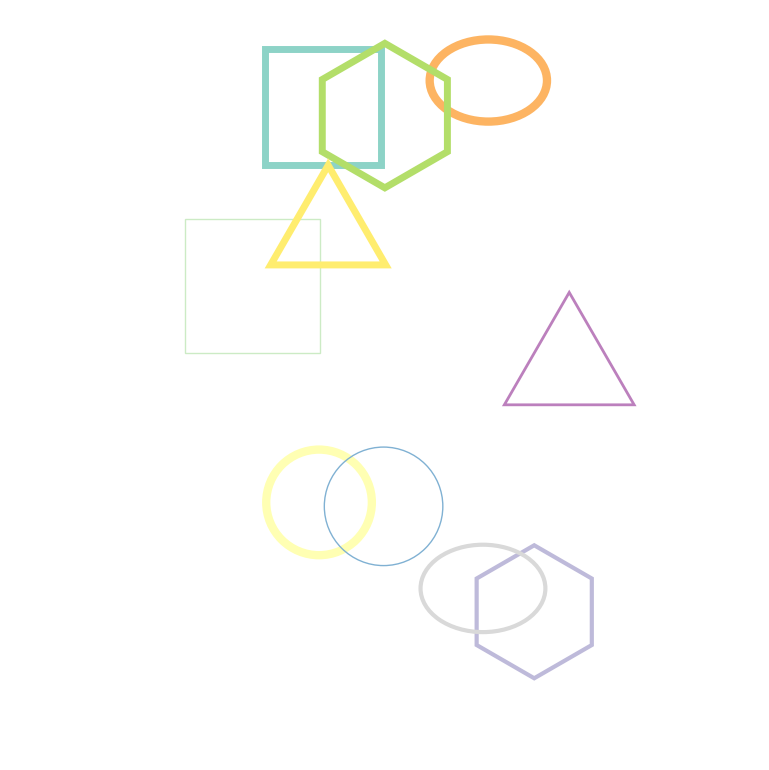[{"shape": "square", "thickness": 2.5, "radius": 0.38, "center": [0.419, 0.861]}, {"shape": "circle", "thickness": 3, "radius": 0.34, "center": [0.414, 0.348]}, {"shape": "hexagon", "thickness": 1.5, "radius": 0.43, "center": [0.694, 0.205]}, {"shape": "circle", "thickness": 0.5, "radius": 0.38, "center": [0.498, 0.342]}, {"shape": "oval", "thickness": 3, "radius": 0.38, "center": [0.634, 0.895]}, {"shape": "hexagon", "thickness": 2.5, "radius": 0.47, "center": [0.5, 0.85]}, {"shape": "oval", "thickness": 1.5, "radius": 0.41, "center": [0.627, 0.236]}, {"shape": "triangle", "thickness": 1, "radius": 0.49, "center": [0.739, 0.523]}, {"shape": "square", "thickness": 0.5, "radius": 0.44, "center": [0.328, 0.628]}, {"shape": "triangle", "thickness": 2.5, "radius": 0.43, "center": [0.426, 0.699]}]